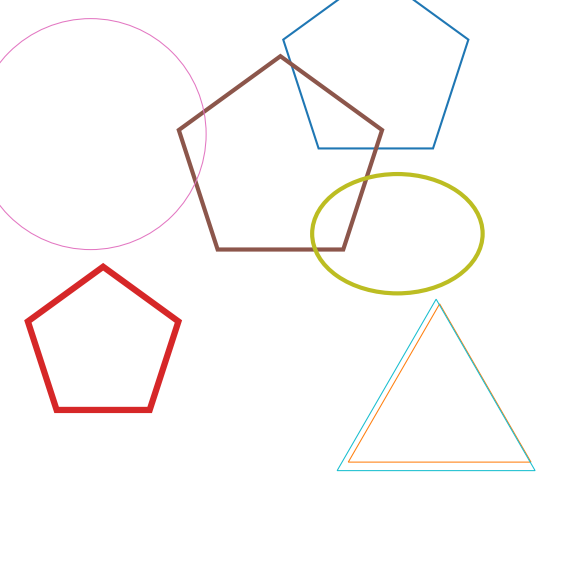[{"shape": "pentagon", "thickness": 1, "radius": 0.84, "center": [0.651, 0.878]}, {"shape": "triangle", "thickness": 0.5, "radius": 0.91, "center": [0.761, 0.29]}, {"shape": "pentagon", "thickness": 3, "radius": 0.69, "center": [0.179, 0.4]}, {"shape": "pentagon", "thickness": 2, "radius": 0.93, "center": [0.486, 0.717]}, {"shape": "circle", "thickness": 0.5, "radius": 1.0, "center": [0.157, 0.767]}, {"shape": "oval", "thickness": 2, "radius": 0.74, "center": [0.688, 0.594]}, {"shape": "triangle", "thickness": 0.5, "radius": 0.99, "center": [0.755, 0.283]}]